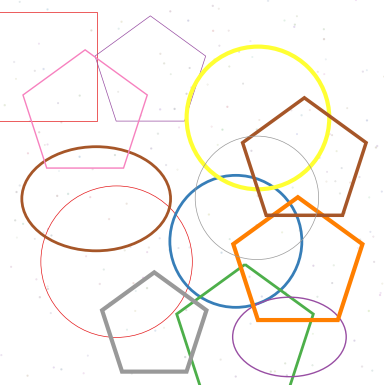[{"shape": "square", "thickness": 0.5, "radius": 0.71, "center": [0.112, 0.828]}, {"shape": "circle", "thickness": 0.5, "radius": 0.98, "center": [0.303, 0.32]}, {"shape": "circle", "thickness": 2, "radius": 0.86, "center": [0.613, 0.373]}, {"shape": "pentagon", "thickness": 2, "radius": 0.93, "center": [0.636, 0.127]}, {"shape": "pentagon", "thickness": 0.5, "radius": 0.76, "center": [0.391, 0.808]}, {"shape": "oval", "thickness": 1, "radius": 0.74, "center": [0.752, 0.125]}, {"shape": "pentagon", "thickness": 3, "radius": 0.88, "center": [0.774, 0.311]}, {"shape": "circle", "thickness": 3, "radius": 0.93, "center": [0.67, 0.694]}, {"shape": "pentagon", "thickness": 2.5, "radius": 0.84, "center": [0.791, 0.577]}, {"shape": "oval", "thickness": 2, "radius": 0.97, "center": [0.25, 0.484]}, {"shape": "pentagon", "thickness": 1, "radius": 0.85, "center": [0.221, 0.701]}, {"shape": "circle", "thickness": 0.5, "radius": 0.8, "center": [0.667, 0.486]}, {"shape": "pentagon", "thickness": 3, "radius": 0.71, "center": [0.401, 0.15]}]